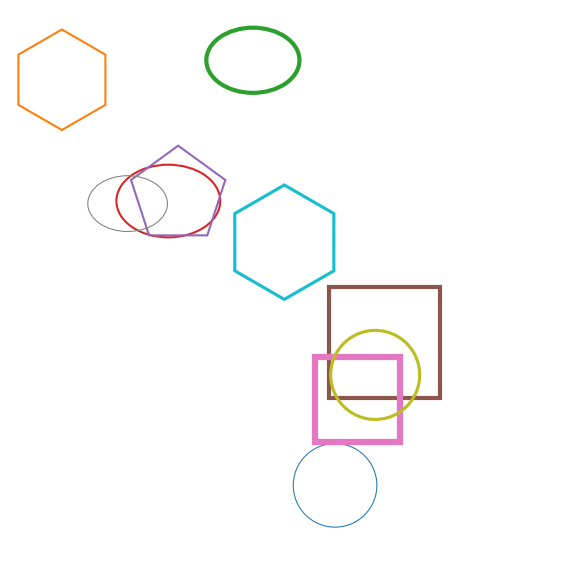[{"shape": "circle", "thickness": 0.5, "radius": 0.36, "center": [0.58, 0.159]}, {"shape": "hexagon", "thickness": 1, "radius": 0.44, "center": [0.107, 0.861]}, {"shape": "oval", "thickness": 2, "radius": 0.4, "center": [0.438, 0.895]}, {"shape": "oval", "thickness": 1, "radius": 0.45, "center": [0.291, 0.651]}, {"shape": "pentagon", "thickness": 1, "radius": 0.43, "center": [0.309, 0.661]}, {"shape": "square", "thickness": 2, "radius": 0.48, "center": [0.665, 0.406]}, {"shape": "square", "thickness": 3, "radius": 0.37, "center": [0.619, 0.307]}, {"shape": "oval", "thickness": 0.5, "radius": 0.34, "center": [0.221, 0.647]}, {"shape": "circle", "thickness": 1.5, "radius": 0.39, "center": [0.65, 0.35]}, {"shape": "hexagon", "thickness": 1.5, "radius": 0.5, "center": [0.492, 0.58]}]